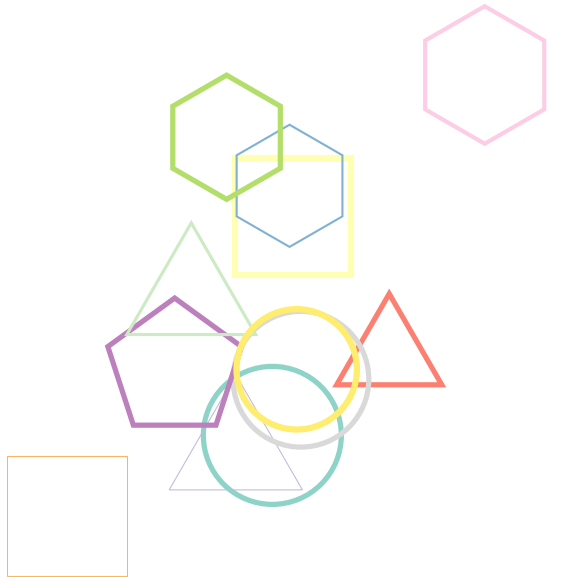[{"shape": "circle", "thickness": 2.5, "radius": 0.6, "center": [0.472, 0.245]}, {"shape": "square", "thickness": 3, "radius": 0.51, "center": [0.507, 0.625]}, {"shape": "triangle", "thickness": 0.5, "radius": 0.67, "center": [0.408, 0.217]}, {"shape": "triangle", "thickness": 2.5, "radius": 0.53, "center": [0.674, 0.385]}, {"shape": "hexagon", "thickness": 1, "radius": 0.53, "center": [0.501, 0.677]}, {"shape": "square", "thickness": 0.5, "radius": 0.52, "center": [0.116, 0.106]}, {"shape": "hexagon", "thickness": 2.5, "radius": 0.54, "center": [0.392, 0.761]}, {"shape": "hexagon", "thickness": 2, "radius": 0.6, "center": [0.839, 0.869]}, {"shape": "circle", "thickness": 2.5, "radius": 0.59, "center": [0.521, 0.342]}, {"shape": "pentagon", "thickness": 2.5, "radius": 0.61, "center": [0.302, 0.361]}, {"shape": "triangle", "thickness": 1.5, "radius": 0.64, "center": [0.331, 0.484]}, {"shape": "circle", "thickness": 3, "radius": 0.52, "center": [0.514, 0.36]}]